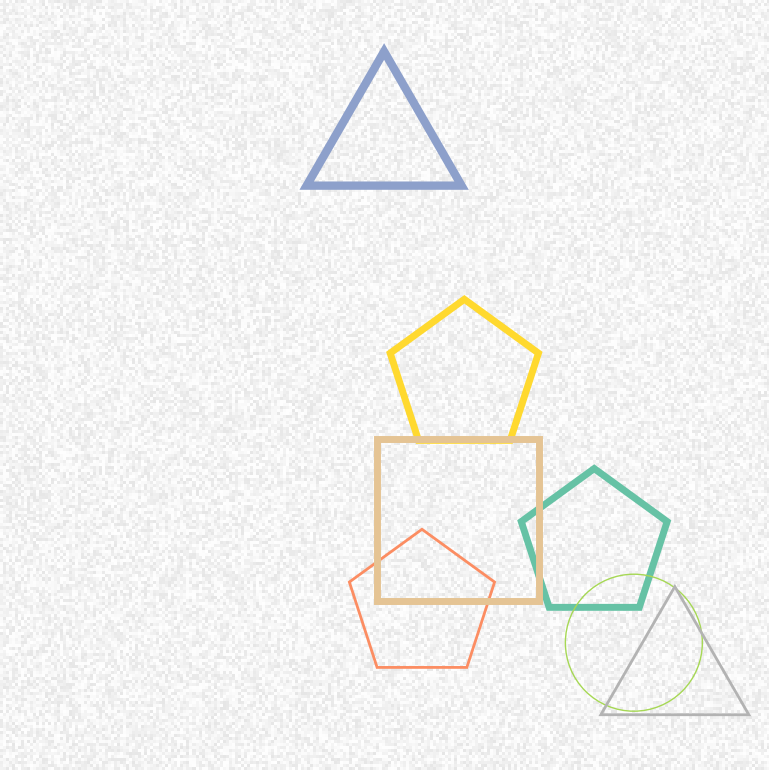[{"shape": "pentagon", "thickness": 2.5, "radius": 0.5, "center": [0.772, 0.292]}, {"shape": "pentagon", "thickness": 1, "radius": 0.5, "center": [0.548, 0.213]}, {"shape": "triangle", "thickness": 3, "radius": 0.58, "center": [0.499, 0.817]}, {"shape": "circle", "thickness": 0.5, "radius": 0.44, "center": [0.823, 0.165]}, {"shape": "pentagon", "thickness": 2.5, "radius": 0.51, "center": [0.603, 0.51]}, {"shape": "square", "thickness": 2.5, "radius": 0.53, "center": [0.595, 0.324]}, {"shape": "triangle", "thickness": 1, "radius": 0.55, "center": [0.876, 0.127]}]